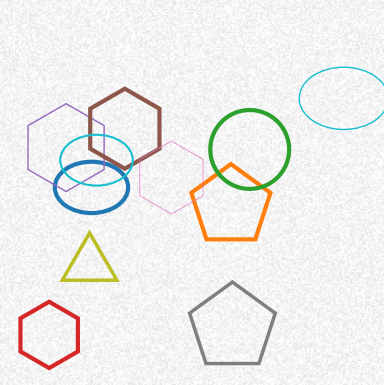[{"shape": "oval", "thickness": 3, "radius": 0.48, "center": [0.238, 0.513]}, {"shape": "pentagon", "thickness": 3, "radius": 0.54, "center": [0.6, 0.466]}, {"shape": "circle", "thickness": 3, "radius": 0.51, "center": [0.649, 0.612]}, {"shape": "hexagon", "thickness": 3, "radius": 0.43, "center": [0.128, 0.13]}, {"shape": "hexagon", "thickness": 1, "radius": 0.57, "center": [0.172, 0.617]}, {"shape": "hexagon", "thickness": 3, "radius": 0.52, "center": [0.324, 0.666]}, {"shape": "hexagon", "thickness": 0.5, "radius": 0.47, "center": [0.445, 0.539]}, {"shape": "pentagon", "thickness": 2.5, "radius": 0.58, "center": [0.604, 0.15]}, {"shape": "triangle", "thickness": 2.5, "radius": 0.41, "center": [0.233, 0.313]}, {"shape": "oval", "thickness": 1.5, "radius": 0.47, "center": [0.251, 0.584]}, {"shape": "oval", "thickness": 1, "radius": 0.58, "center": [0.893, 0.745]}]